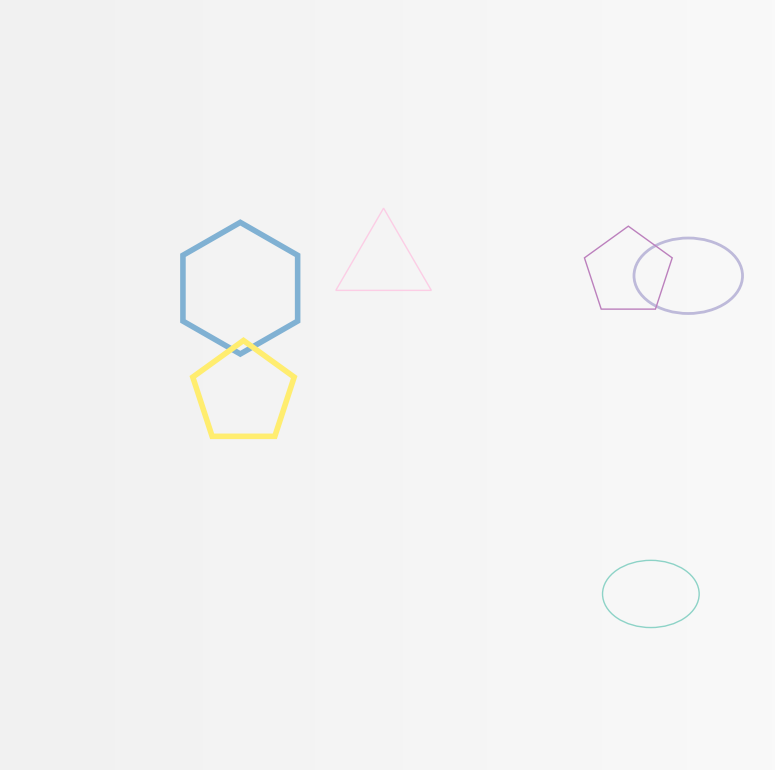[{"shape": "oval", "thickness": 0.5, "radius": 0.31, "center": [0.84, 0.229]}, {"shape": "oval", "thickness": 1, "radius": 0.35, "center": [0.888, 0.642]}, {"shape": "hexagon", "thickness": 2, "radius": 0.43, "center": [0.31, 0.626]}, {"shape": "triangle", "thickness": 0.5, "radius": 0.36, "center": [0.495, 0.658]}, {"shape": "pentagon", "thickness": 0.5, "radius": 0.3, "center": [0.811, 0.647]}, {"shape": "pentagon", "thickness": 2, "radius": 0.34, "center": [0.314, 0.489]}]